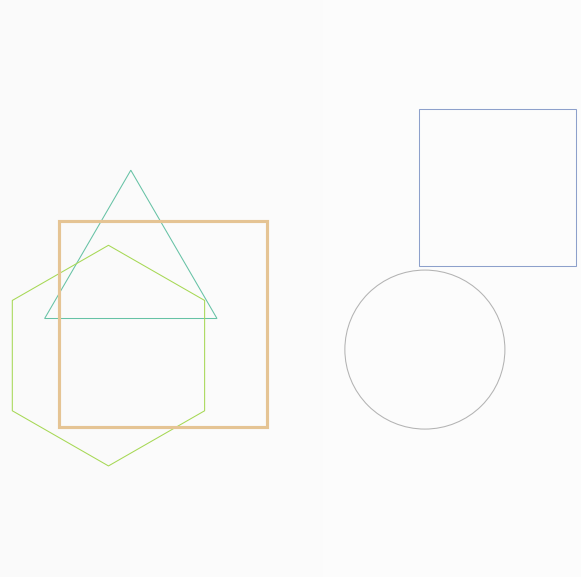[{"shape": "triangle", "thickness": 0.5, "radius": 0.86, "center": [0.225, 0.533]}, {"shape": "square", "thickness": 0.5, "radius": 0.68, "center": [0.857, 0.675]}, {"shape": "hexagon", "thickness": 0.5, "radius": 0.96, "center": [0.187, 0.383]}, {"shape": "square", "thickness": 1.5, "radius": 0.89, "center": [0.281, 0.439]}, {"shape": "circle", "thickness": 0.5, "radius": 0.69, "center": [0.731, 0.394]}]